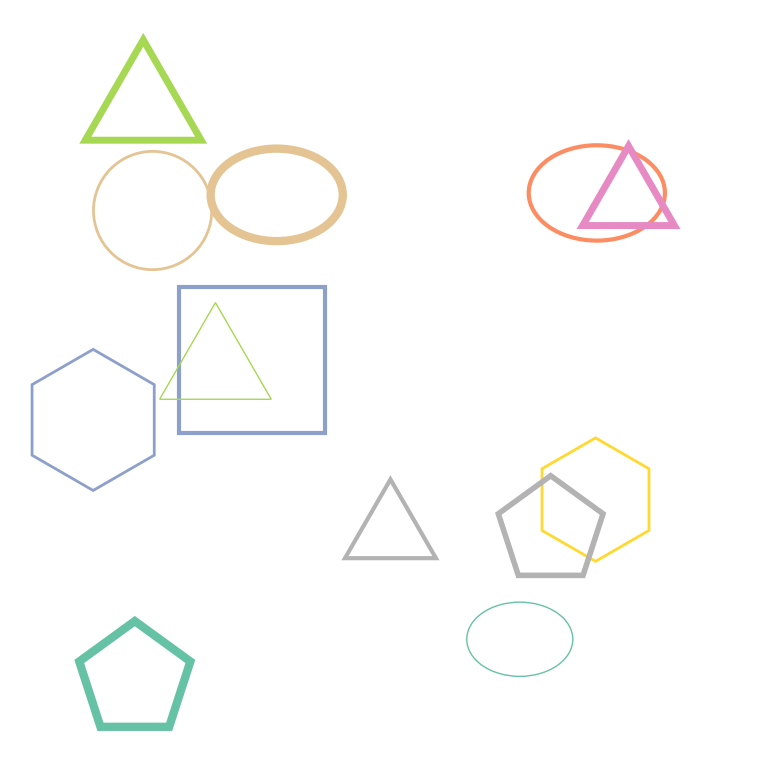[{"shape": "pentagon", "thickness": 3, "radius": 0.38, "center": [0.175, 0.117]}, {"shape": "oval", "thickness": 0.5, "radius": 0.34, "center": [0.675, 0.17]}, {"shape": "oval", "thickness": 1.5, "radius": 0.44, "center": [0.775, 0.749]}, {"shape": "hexagon", "thickness": 1, "radius": 0.46, "center": [0.121, 0.455]}, {"shape": "square", "thickness": 1.5, "radius": 0.47, "center": [0.327, 0.533]}, {"shape": "triangle", "thickness": 2.5, "radius": 0.34, "center": [0.816, 0.741]}, {"shape": "triangle", "thickness": 0.5, "radius": 0.42, "center": [0.28, 0.523]}, {"shape": "triangle", "thickness": 2.5, "radius": 0.43, "center": [0.186, 0.861]}, {"shape": "hexagon", "thickness": 1, "radius": 0.4, "center": [0.773, 0.351]}, {"shape": "oval", "thickness": 3, "radius": 0.43, "center": [0.359, 0.747]}, {"shape": "circle", "thickness": 1, "radius": 0.38, "center": [0.198, 0.727]}, {"shape": "pentagon", "thickness": 2, "radius": 0.36, "center": [0.715, 0.311]}, {"shape": "triangle", "thickness": 1.5, "radius": 0.34, "center": [0.507, 0.309]}]